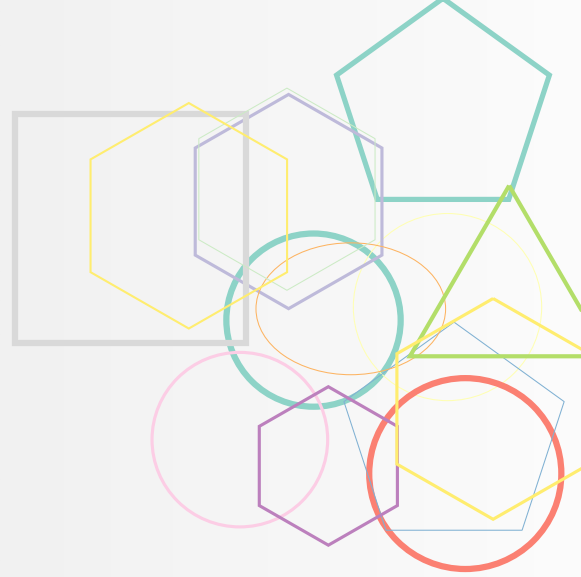[{"shape": "pentagon", "thickness": 2.5, "radius": 0.96, "center": [0.762, 0.81]}, {"shape": "circle", "thickness": 3, "radius": 0.75, "center": [0.539, 0.445]}, {"shape": "circle", "thickness": 0.5, "radius": 0.81, "center": [0.77, 0.467]}, {"shape": "hexagon", "thickness": 1.5, "radius": 0.93, "center": [0.496, 0.65]}, {"shape": "circle", "thickness": 3, "radius": 0.83, "center": [0.8, 0.179]}, {"shape": "pentagon", "thickness": 0.5, "radius": 1.0, "center": [0.781, 0.242]}, {"shape": "oval", "thickness": 0.5, "radius": 0.82, "center": [0.604, 0.464]}, {"shape": "triangle", "thickness": 2, "radius": 0.99, "center": [0.876, 0.481]}, {"shape": "circle", "thickness": 1.5, "radius": 0.76, "center": [0.413, 0.238]}, {"shape": "square", "thickness": 3, "radius": 0.99, "center": [0.225, 0.604]}, {"shape": "hexagon", "thickness": 1.5, "radius": 0.69, "center": [0.565, 0.192]}, {"shape": "hexagon", "thickness": 0.5, "radius": 0.88, "center": [0.494, 0.672]}, {"shape": "hexagon", "thickness": 1.5, "radius": 0.96, "center": [0.848, 0.291]}, {"shape": "hexagon", "thickness": 1, "radius": 0.98, "center": [0.325, 0.625]}]